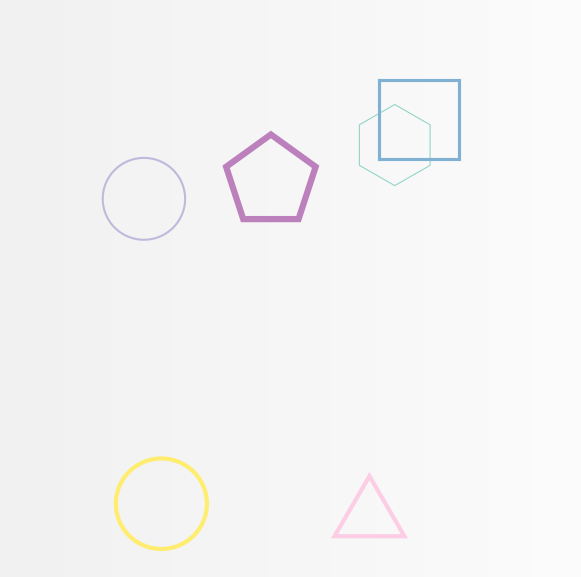[{"shape": "hexagon", "thickness": 0.5, "radius": 0.35, "center": [0.679, 0.748]}, {"shape": "circle", "thickness": 1, "radius": 0.35, "center": [0.248, 0.655]}, {"shape": "square", "thickness": 1.5, "radius": 0.34, "center": [0.721, 0.792]}, {"shape": "triangle", "thickness": 2, "radius": 0.35, "center": [0.636, 0.105]}, {"shape": "pentagon", "thickness": 3, "radius": 0.4, "center": [0.466, 0.685]}, {"shape": "circle", "thickness": 2, "radius": 0.39, "center": [0.278, 0.127]}]